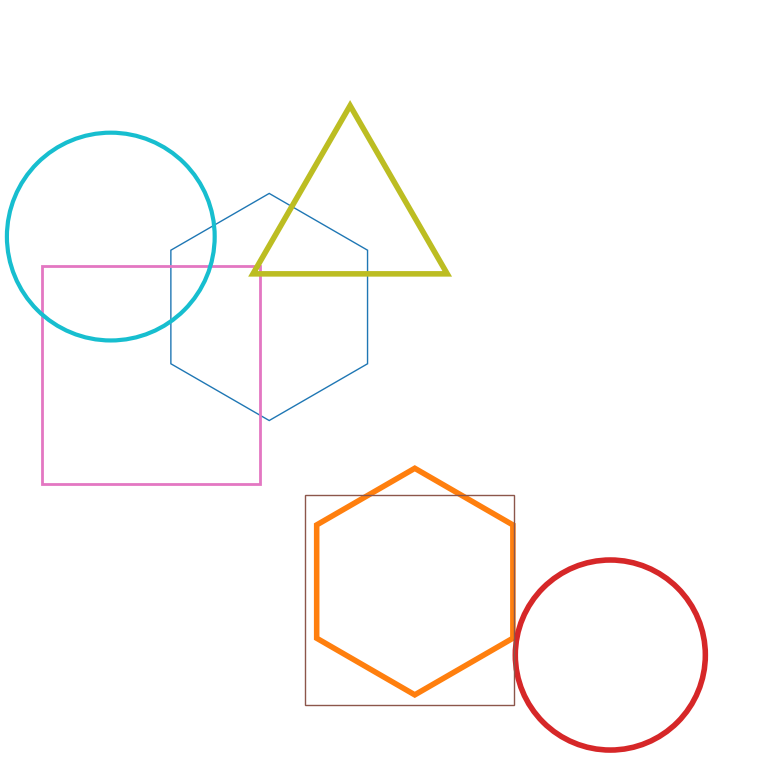[{"shape": "hexagon", "thickness": 0.5, "radius": 0.74, "center": [0.35, 0.601]}, {"shape": "hexagon", "thickness": 2, "radius": 0.74, "center": [0.539, 0.245]}, {"shape": "circle", "thickness": 2, "radius": 0.62, "center": [0.793, 0.149]}, {"shape": "square", "thickness": 0.5, "radius": 0.68, "center": [0.532, 0.221]}, {"shape": "square", "thickness": 1, "radius": 0.71, "center": [0.196, 0.513]}, {"shape": "triangle", "thickness": 2, "radius": 0.73, "center": [0.455, 0.717]}, {"shape": "circle", "thickness": 1.5, "radius": 0.67, "center": [0.144, 0.693]}]